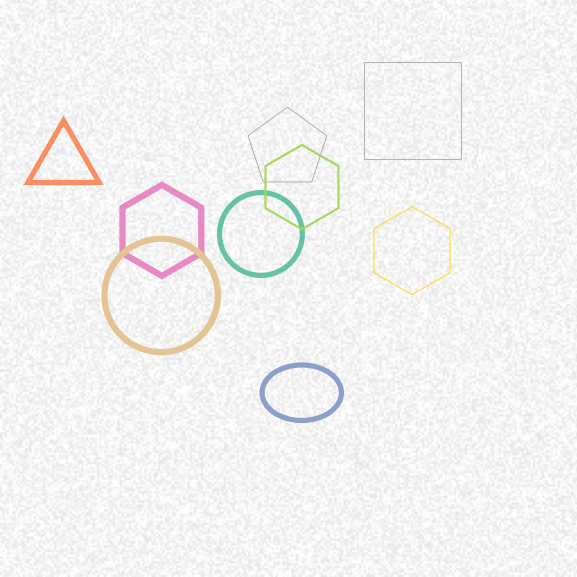[{"shape": "circle", "thickness": 2.5, "radius": 0.36, "center": [0.452, 0.594]}, {"shape": "triangle", "thickness": 2.5, "radius": 0.36, "center": [0.11, 0.719]}, {"shape": "oval", "thickness": 2.5, "radius": 0.34, "center": [0.522, 0.319]}, {"shape": "hexagon", "thickness": 3, "radius": 0.39, "center": [0.28, 0.6]}, {"shape": "hexagon", "thickness": 1, "radius": 0.36, "center": [0.523, 0.675]}, {"shape": "hexagon", "thickness": 0.5, "radius": 0.38, "center": [0.713, 0.565]}, {"shape": "circle", "thickness": 3, "radius": 0.49, "center": [0.279, 0.488]}, {"shape": "pentagon", "thickness": 0.5, "radius": 0.36, "center": [0.498, 0.742]}, {"shape": "square", "thickness": 0.5, "radius": 0.42, "center": [0.714, 0.808]}]